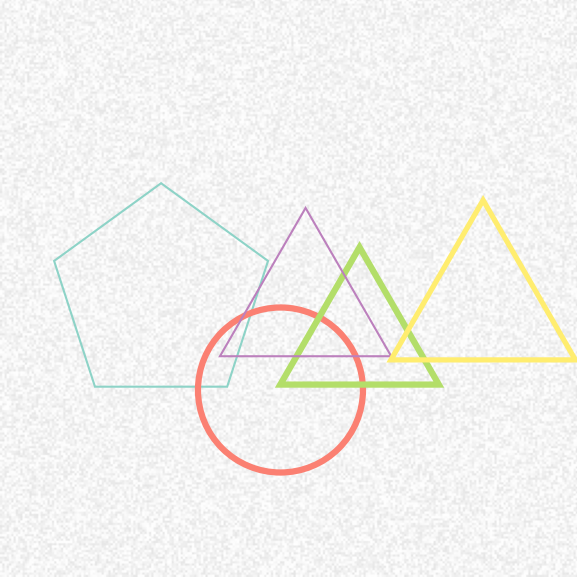[{"shape": "pentagon", "thickness": 1, "radius": 0.97, "center": [0.279, 0.487]}, {"shape": "circle", "thickness": 3, "radius": 0.71, "center": [0.486, 0.324]}, {"shape": "triangle", "thickness": 3, "radius": 0.79, "center": [0.623, 0.412]}, {"shape": "triangle", "thickness": 1, "radius": 0.86, "center": [0.529, 0.468]}, {"shape": "triangle", "thickness": 2.5, "radius": 0.92, "center": [0.837, 0.468]}]